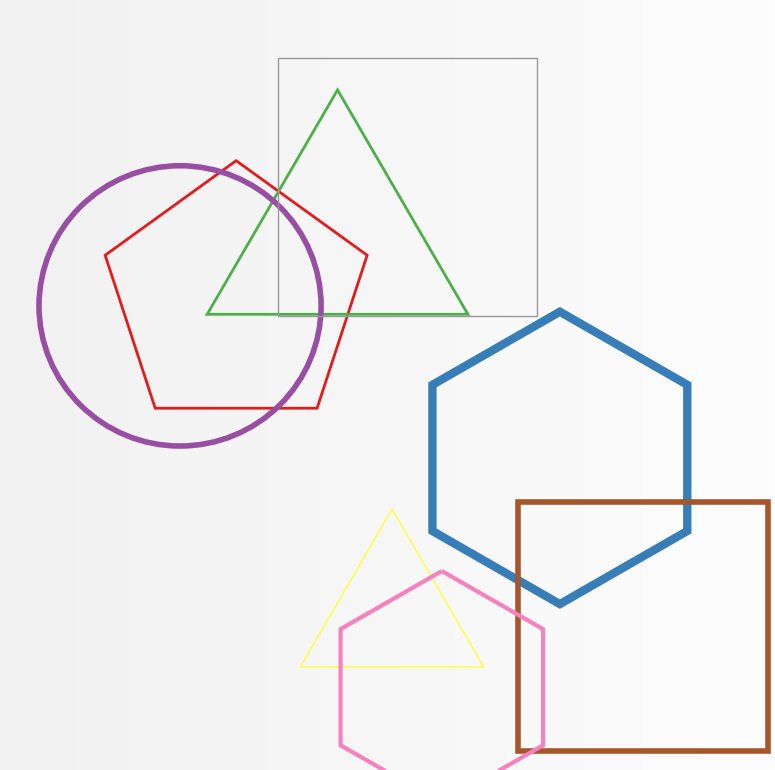[{"shape": "pentagon", "thickness": 1, "radius": 0.89, "center": [0.305, 0.614]}, {"shape": "hexagon", "thickness": 3, "radius": 0.95, "center": [0.722, 0.405]}, {"shape": "triangle", "thickness": 1, "radius": 0.97, "center": [0.436, 0.689]}, {"shape": "circle", "thickness": 2, "radius": 0.91, "center": [0.232, 0.603]}, {"shape": "triangle", "thickness": 0.5, "radius": 0.68, "center": [0.506, 0.202]}, {"shape": "square", "thickness": 2, "radius": 0.81, "center": [0.83, 0.186]}, {"shape": "hexagon", "thickness": 1.5, "radius": 0.75, "center": [0.57, 0.108]}, {"shape": "square", "thickness": 0.5, "radius": 0.84, "center": [0.526, 0.757]}]